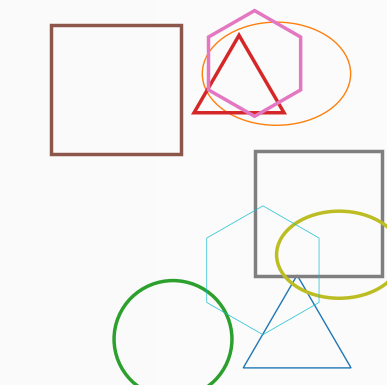[{"shape": "triangle", "thickness": 1, "radius": 0.8, "center": [0.767, 0.125]}, {"shape": "oval", "thickness": 1, "radius": 0.96, "center": [0.713, 0.809]}, {"shape": "circle", "thickness": 2.5, "radius": 0.76, "center": [0.446, 0.119]}, {"shape": "triangle", "thickness": 2.5, "radius": 0.67, "center": [0.617, 0.774]}, {"shape": "square", "thickness": 2.5, "radius": 0.84, "center": [0.3, 0.768]}, {"shape": "hexagon", "thickness": 2.5, "radius": 0.69, "center": [0.657, 0.835]}, {"shape": "square", "thickness": 2.5, "radius": 0.82, "center": [0.823, 0.445]}, {"shape": "oval", "thickness": 2.5, "radius": 0.81, "center": [0.875, 0.338]}, {"shape": "hexagon", "thickness": 0.5, "radius": 0.84, "center": [0.678, 0.298]}]